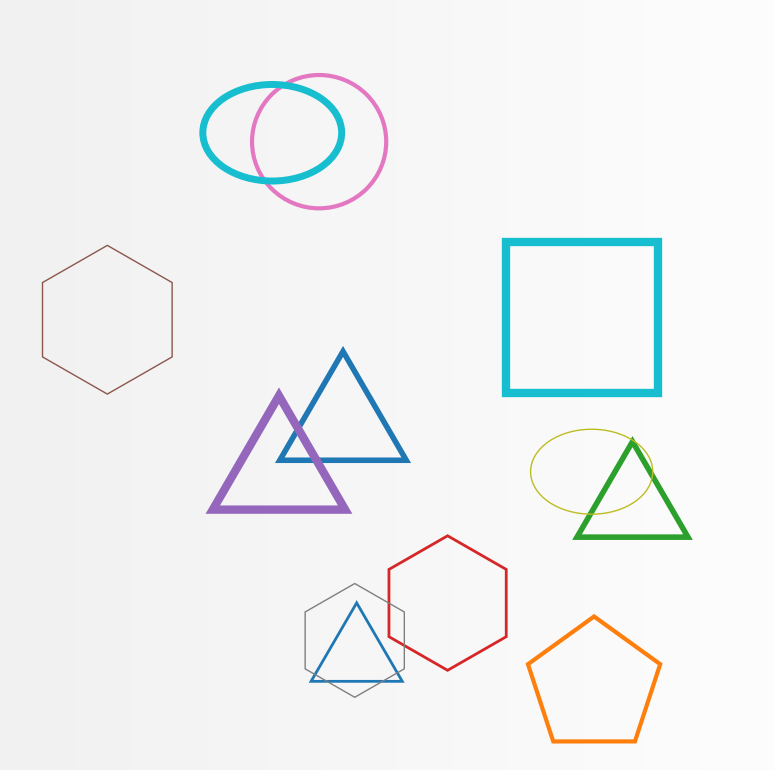[{"shape": "triangle", "thickness": 1, "radius": 0.34, "center": [0.46, 0.149]}, {"shape": "triangle", "thickness": 2, "radius": 0.47, "center": [0.443, 0.449]}, {"shape": "pentagon", "thickness": 1.5, "radius": 0.45, "center": [0.767, 0.11]}, {"shape": "triangle", "thickness": 2, "radius": 0.41, "center": [0.816, 0.344]}, {"shape": "hexagon", "thickness": 1, "radius": 0.44, "center": [0.578, 0.217]}, {"shape": "triangle", "thickness": 3, "radius": 0.49, "center": [0.36, 0.387]}, {"shape": "hexagon", "thickness": 0.5, "radius": 0.48, "center": [0.138, 0.585]}, {"shape": "circle", "thickness": 1.5, "radius": 0.43, "center": [0.412, 0.816]}, {"shape": "hexagon", "thickness": 0.5, "radius": 0.37, "center": [0.458, 0.168]}, {"shape": "oval", "thickness": 0.5, "radius": 0.39, "center": [0.763, 0.387]}, {"shape": "square", "thickness": 3, "radius": 0.49, "center": [0.751, 0.587]}, {"shape": "oval", "thickness": 2.5, "radius": 0.45, "center": [0.351, 0.828]}]